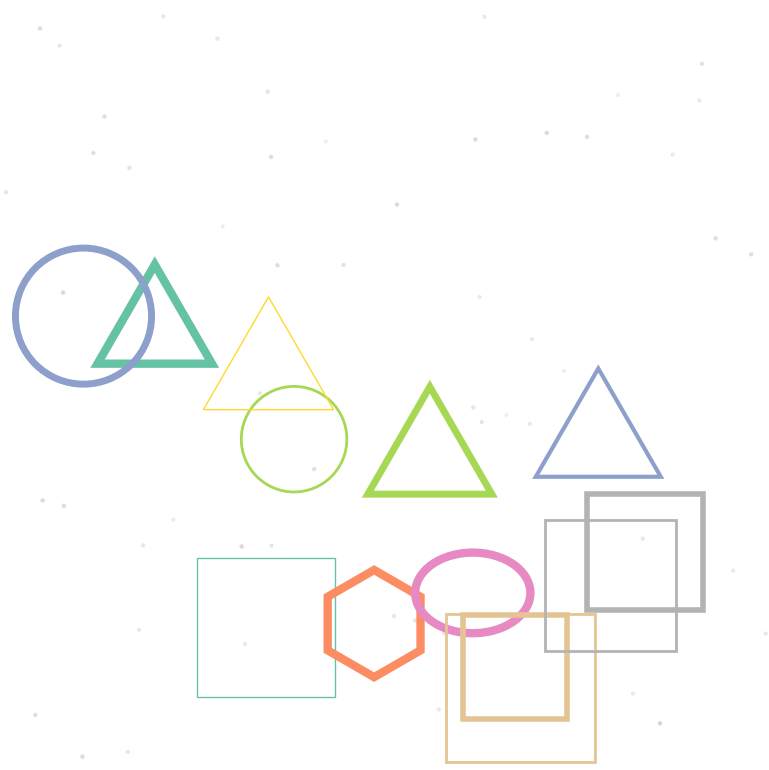[{"shape": "square", "thickness": 0.5, "radius": 0.45, "center": [0.345, 0.185]}, {"shape": "triangle", "thickness": 3, "radius": 0.43, "center": [0.201, 0.571]}, {"shape": "hexagon", "thickness": 3, "radius": 0.35, "center": [0.486, 0.19]}, {"shape": "circle", "thickness": 2.5, "radius": 0.44, "center": [0.108, 0.589]}, {"shape": "triangle", "thickness": 1.5, "radius": 0.47, "center": [0.777, 0.428]}, {"shape": "oval", "thickness": 3, "radius": 0.37, "center": [0.614, 0.23]}, {"shape": "triangle", "thickness": 2.5, "radius": 0.46, "center": [0.558, 0.405]}, {"shape": "circle", "thickness": 1, "radius": 0.34, "center": [0.382, 0.43]}, {"shape": "triangle", "thickness": 0.5, "radius": 0.49, "center": [0.349, 0.517]}, {"shape": "square", "thickness": 1, "radius": 0.48, "center": [0.676, 0.107]}, {"shape": "square", "thickness": 2, "radius": 0.34, "center": [0.669, 0.134]}, {"shape": "square", "thickness": 1, "radius": 0.43, "center": [0.793, 0.24]}, {"shape": "square", "thickness": 2, "radius": 0.38, "center": [0.838, 0.283]}]